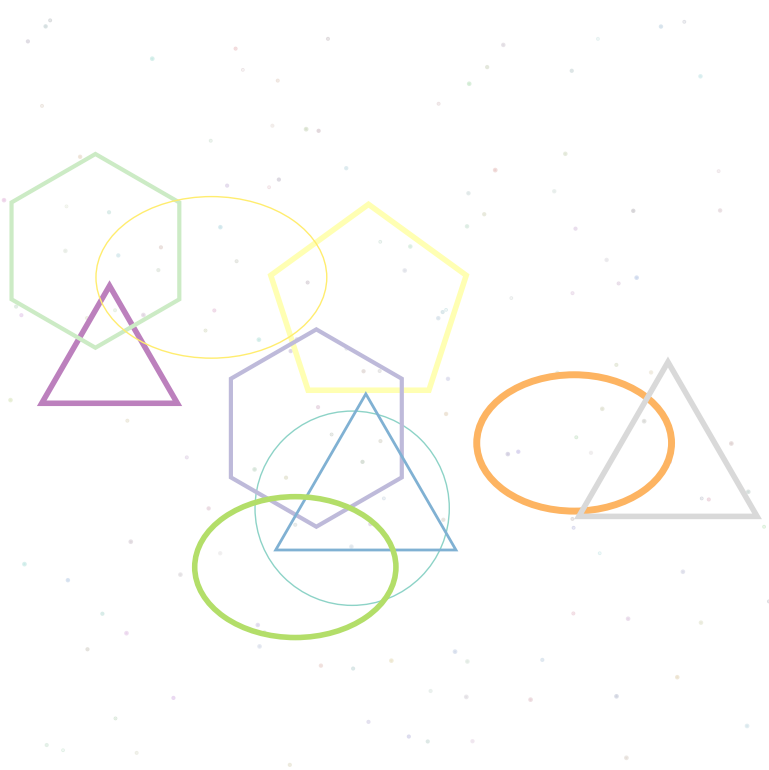[{"shape": "circle", "thickness": 0.5, "radius": 0.63, "center": [0.457, 0.34]}, {"shape": "pentagon", "thickness": 2, "radius": 0.67, "center": [0.479, 0.601]}, {"shape": "hexagon", "thickness": 1.5, "radius": 0.64, "center": [0.411, 0.444]}, {"shape": "triangle", "thickness": 1, "radius": 0.68, "center": [0.475, 0.353]}, {"shape": "oval", "thickness": 2.5, "radius": 0.63, "center": [0.746, 0.425]}, {"shape": "oval", "thickness": 2, "radius": 0.65, "center": [0.384, 0.264]}, {"shape": "triangle", "thickness": 2, "radius": 0.67, "center": [0.867, 0.396]}, {"shape": "triangle", "thickness": 2, "radius": 0.51, "center": [0.142, 0.527]}, {"shape": "hexagon", "thickness": 1.5, "radius": 0.63, "center": [0.124, 0.674]}, {"shape": "oval", "thickness": 0.5, "radius": 0.75, "center": [0.275, 0.64]}]